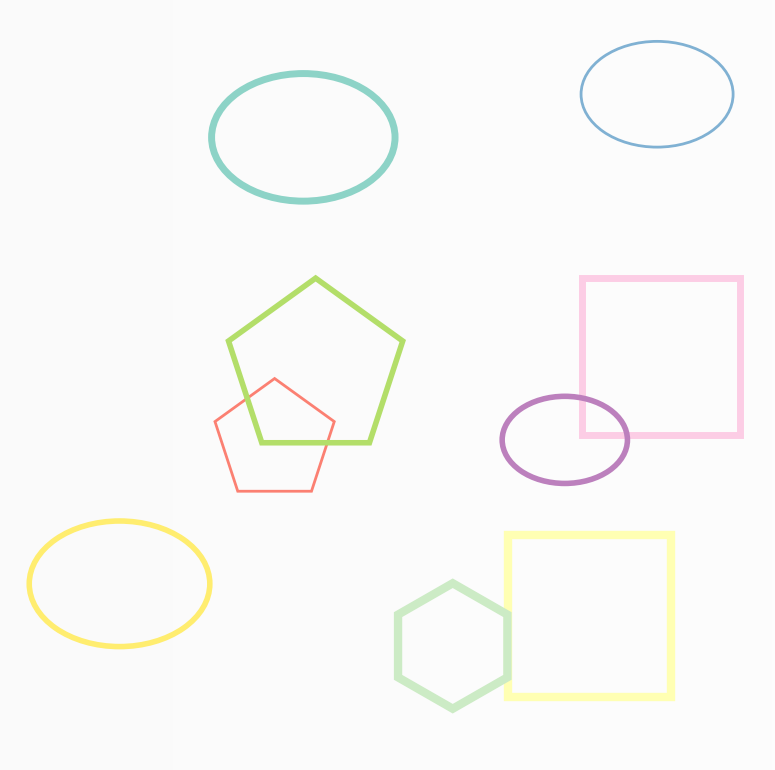[{"shape": "oval", "thickness": 2.5, "radius": 0.59, "center": [0.391, 0.822]}, {"shape": "square", "thickness": 3, "radius": 0.53, "center": [0.76, 0.2]}, {"shape": "pentagon", "thickness": 1, "radius": 0.4, "center": [0.354, 0.427]}, {"shape": "oval", "thickness": 1, "radius": 0.49, "center": [0.848, 0.878]}, {"shape": "pentagon", "thickness": 2, "radius": 0.59, "center": [0.407, 0.521]}, {"shape": "square", "thickness": 2.5, "radius": 0.51, "center": [0.853, 0.537]}, {"shape": "oval", "thickness": 2, "radius": 0.4, "center": [0.729, 0.429]}, {"shape": "hexagon", "thickness": 3, "radius": 0.41, "center": [0.584, 0.161]}, {"shape": "oval", "thickness": 2, "radius": 0.58, "center": [0.154, 0.242]}]